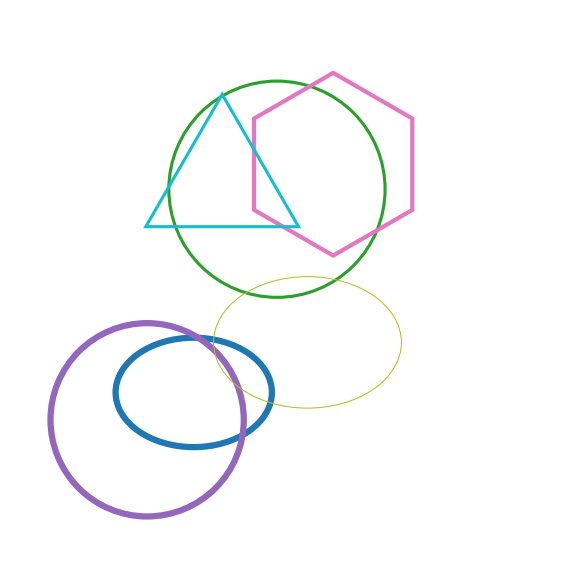[{"shape": "oval", "thickness": 3, "radius": 0.68, "center": [0.335, 0.32]}, {"shape": "circle", "thickness": 1.5, "radius": 0.94, "center": [0.48, 0.671]}, {"shape": "circle", "thickness": 3, "radius": 0.84, "center": [0.255, 0.272]}, {"shape": "hexagon", "thickness": 2, "radius": 0.79, "center": [0.577, 0.715]}, {"shape": "oval", "thickness": 0.5, "radius": 0.81, "center": [0.532, 0.406]}, {"shape": "triangle", "thickness": 1.5, "radius": 0.76, "center": [0.385, 0.683]}]